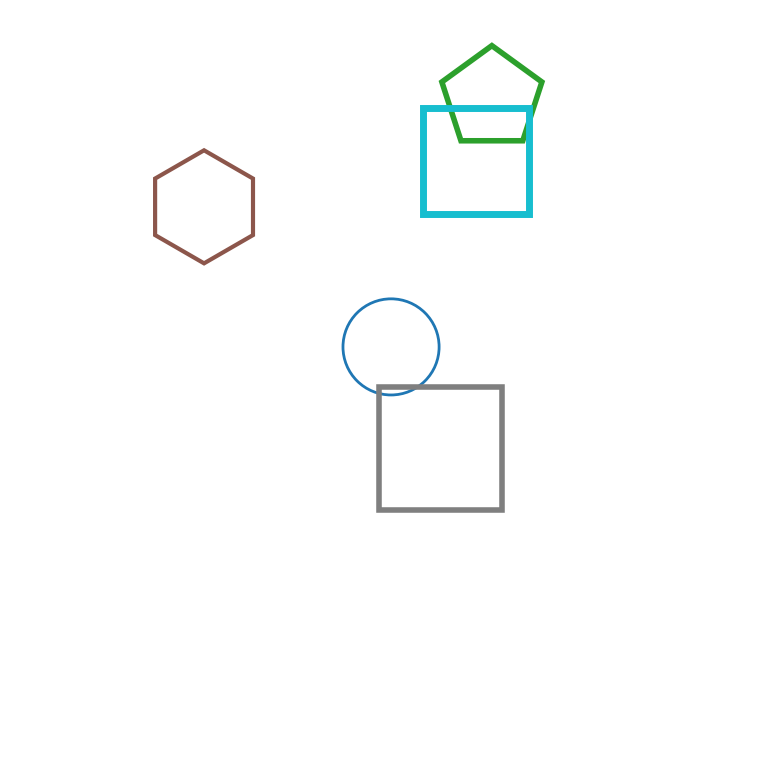[{"shape": "circle", "thickness": 1, "radius": 0.31, "center": [0.508, 0.549]}, {"shape": "pentagon", "thickness": 2, "radius": 0.34, "center": [0.639, 0.872]}, {"shape": "hexagon", "thickness": 1.5, "radius": 0.37, "center": [0.265, 0.731]}, {"shape": "square", "thickness": 2, "radius": 0.4, "center": [0.572, 0.417]}, {"shape": "square", "thickness": 2.5, "radius": 0.34, "center": [0.618, 0.791]}]